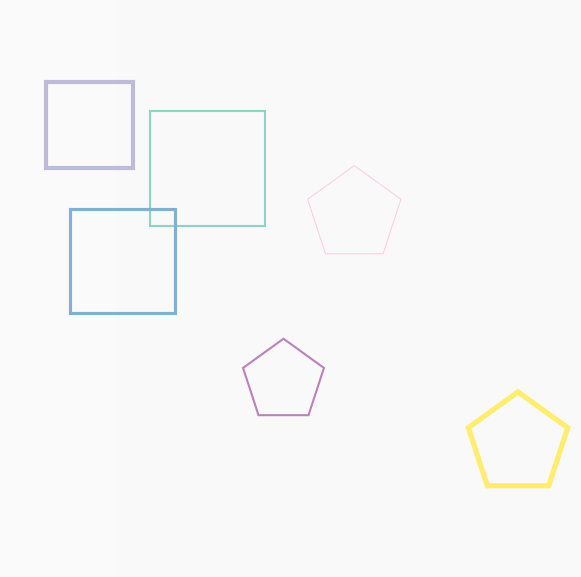[{"shape": "square", "thickness": 1, "radius": 0.5, "center": [0.357, 0.707]}, {"shape": "square", "thickness": 2, "radius": 0.37, "center": [0.154, 0.783]}, {"shape": "square", "thickness": 1.5, "radius": 0.45, "center": [0.211, 0.547]}, {"shape": "pentagon", "thickness": 0.5, "radius": 0.42, "center": [0.61, 0.628]}, {"shape": "pentagon", "thickness": 1, "radius": 0.37, "center": [0.488, 0.339]}, {"shape": "pentagon", "thickness": 2.5, "radius": 0.45, "center": [0.891, 0.231]}]